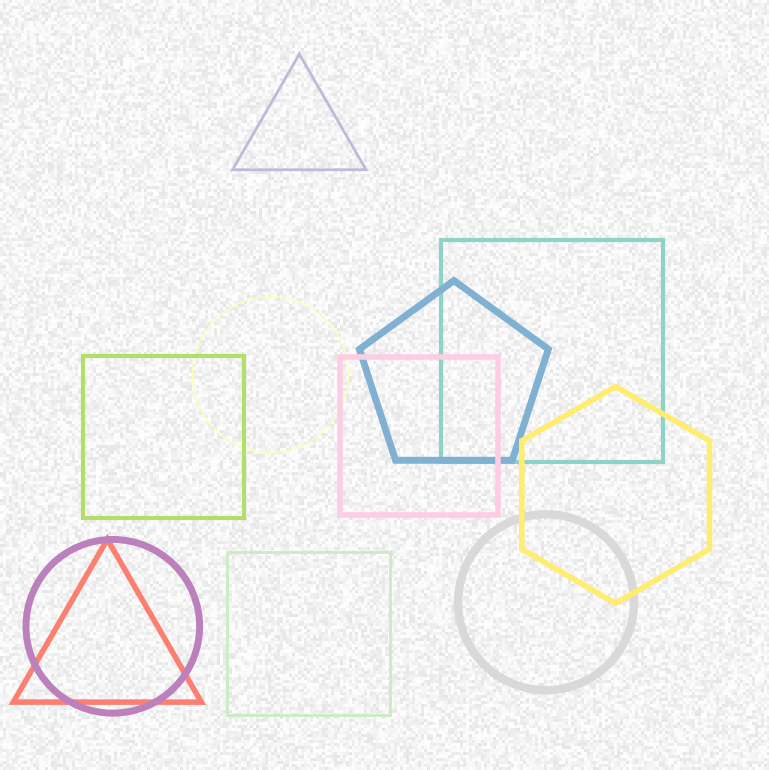[{"shape": "square", "thickness": 1.5, "radius": 0.72, "center": [0.717, 0.544]}, {"shape": "circle", "thickness": 0.5, "radius": 0.51, "center": [0.351, 0.514]}, {"shape": "triangle", "thickness": 1, "radius": 0.5, "center": [0.389, 0.83]}, {"shape": "triangle", "thickness": 2, "radius": 0.7, "center": [0.139, 0.159]}, {"shape": "pentagon", "thickness": 2.5, "radius": 0.64, "center": [0.589, 0.507]}, {"shape": "square", "thickness": 1.5, "radius": 0.52, "center": [0.212, 0.433]}, {"shape": "square", "thickness": 2, "radius": 0.51, "center": [0.544, 0.434]}, {"shape": "circle", "thickness": 3, "radius": 0.57, "center": [0.709, 0.218]}, {"shape": "circle", "thickness": 2.5, "radius": 0.56, "center": [0.146, 0.187]}, {"shape": "square", "thickness": 1, "radius": 0.53, "center": [0.401, 0.177]}, {"shape": "hexagon", "thickness": 2, "radius": 0.7, "center": [0.8, 0.357]}]